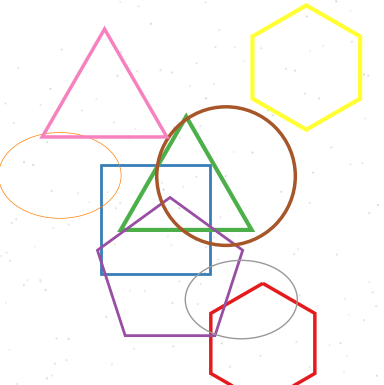[{"shape": "hexagon", "thickness": 2.5, "radius": 0.78, "center": [0.683, 0.108]}, {"shape": "square", "thickness": 2, "radius": 0.71, "center": [0.403, 0.429]}, {"shape": "triangle", "thickness": 3, "radius": 0.98, "center": [0.484, 0.501]}, {"shape": "pentagon", "thickness": 2, "radius": 0.99, "center": [0.442, 0.289]}, {"shape": "oval", "thickness": 0.5, "radius": 0.8, "center": [0.155, 0.544]}, {"shape": "hexagon", "thickness": 3, "radius": 0.81, "center": [0.796, 0.825]}, {"shape": "circle", "thickness": 2.5, "radius": 0.9, "center": [0.587, 0.543]}, {"shape": "triangle", "thickness": 2.5, "radius": 0.93, "center": [0.272, 0.738]}, {"shape": "oval", "thickness": 1, "radius": 0.73, "center": [0.627, 0.222]}]